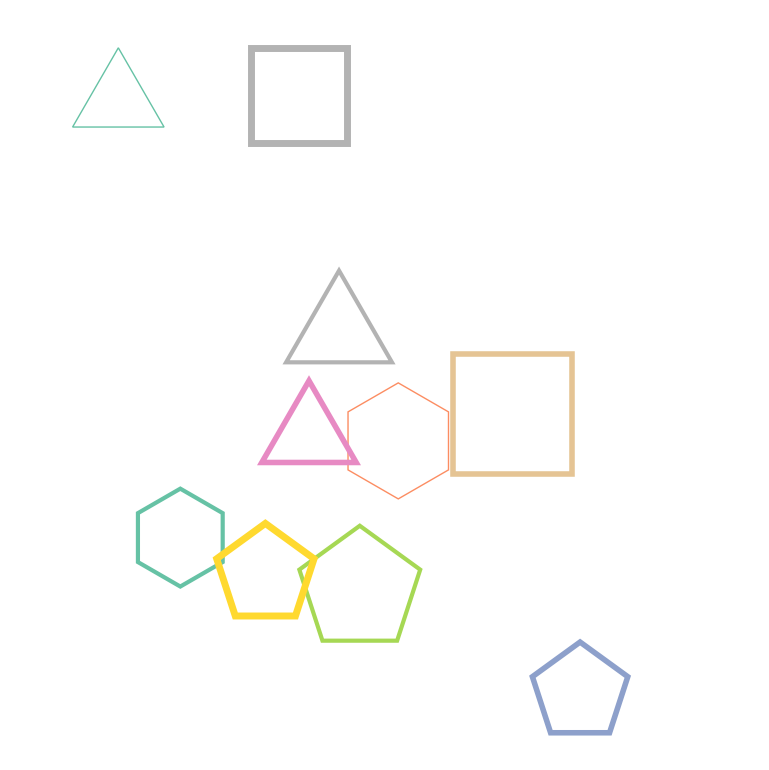[{"shape": "triangle", "thickness": 0.5, "radius": 0.34, "center": [0.154, 0.869]}, {"shape": "hexagon", "thickness": 1.5, "radius": 0.32, "center": [0.234, 0.302]}, {"shape": "hexagon", "thickness": 0.5, "radius": 0.38, "center": [0.517, 0.427]}, {"shape": "pentagon", "thickness": 2, "radius": 0.33, "center": [0.753, 0.101]}, {"shape": "triangle", "thickness": 2, "radius": 0.35, "center": [0.401, 0.435]}, {"shape": "pentagon", "thickness": 1.5, "radius": 0.41, "center": [0.467, 0.235]}, {"shape": "pentagon", "thickness": 2.5, "radius": 0.33, "center": [0.345, 0.254]}, {"shape": "square", "thickness": 2, "radius": 0.39, "center": [0.665, 0.462]}, {"shape": "triangle", "thickness": 1.5, "radius": 0.4, "center": [0.44, 0.569]}, {"shape": "square", "thickness": 2.5, "radius": 0.31, "center": [0.388, 0.876]}]